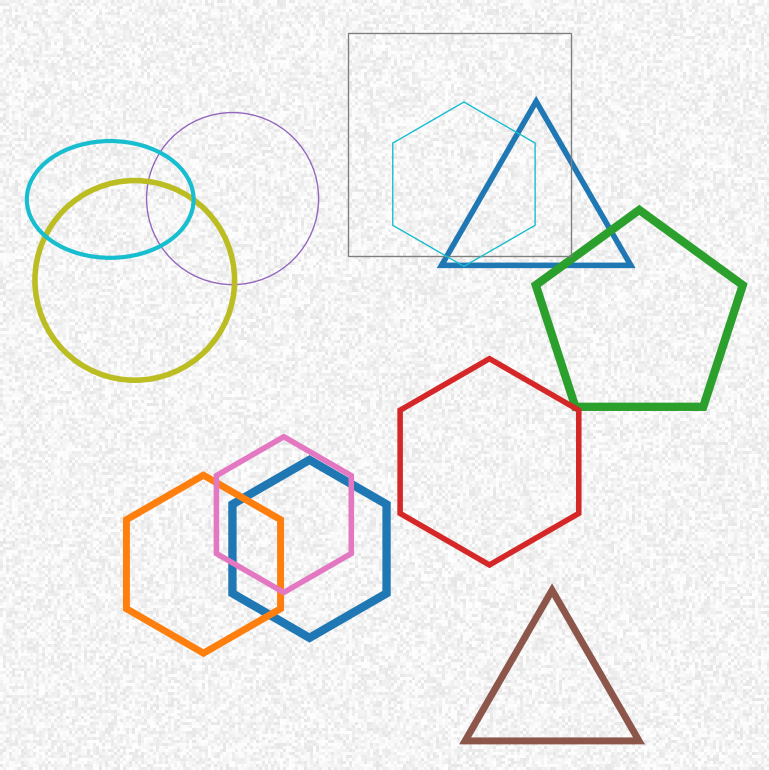[{"shape": "hexagon", "thickness": 3, "radius": 0.58, "center": [0.402, 0.287]}, {"shape": "triangle", "thickness": 2, "radius": 0.71, "center": [0.696, 0.726]}, {"shape": "hexagon", "thickness": 2.5, "radius": 0.58, "center": [0.264, 0.267]}, {"shape": "pentagon", "thickness": 3, "radius": 0.71, "center": [0.83, 0.586]}, {"shape": "hexagon", "thickness": 2, "radius": 0.67, "center": [0.636, 0.4]}, {"shape": "circle", "thickness": 0.5, "radius": 0.56, "center": [0.302, 0.742]}, {"shape": "triangle", "thickness": 2.5, "radius": 0.65, "center": [0.717, 0.103]}, {"shape": "hexagon", "thickness": 2, "radius": 0.51, "center": [0.369, 0.332]}, {"shape": "square", "thickness": 0.5, "radius": 0.72, "center": [0.596, 0.812]}, {"shape": "circle", "thickness": 2, "radius": 0.65, "center": [0.175, 0.636]}, {"shape": "hexagon", "thickness": 0.5, "radius": 0.53, "center": [0.603, 0.761]}, {"shape": "oval", "thickness": 1.5, "radius": 0.54, "center": [0.143, 0.741]}]